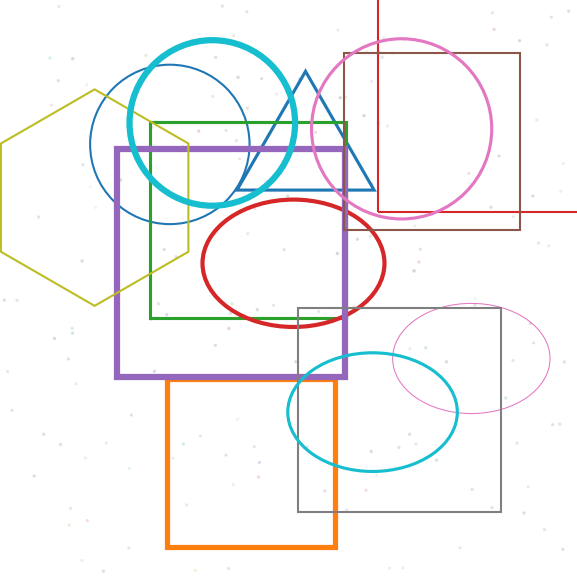[{"shape": "circle", "thickness": 1, "radius": 0.69, "center": [0.294, 0.749]}, {"shape": "triangle", "thickness": 1.5, "radius": 0.69, "center": [0.529, 0.739]}, {"shape": "square", "thickness": 2.5, "radius": 0.73, "center": [0.435, 0.198]}, {"shape": "square", "thickness": 1.5, "radius": 0.85, "center": [0.429, 0.618]}, {"shape": "square", "thickness": 1, "radius": 0.99, "center": [0.853, 0.83]}, {"shape": "oval", "thickness": 2, "radius": 0.79, "center": [0.508, 0.543]}, {"shape": "square", "thickness": 3, "radius": 0.99, "center": [0.4, 0.544]}, {"shape": "square", "thickness": 1, "radius": 0.76, "center": [0.748, 0.754]}, {"shape": "oval", "thickness": 0.5, "radius": 0.68, "center": [0.816, 0.378]}, {"shape": "circle", "thickness": 1.5, "radius": 0.78, "center": [0.695, 0.776]}, {"shape": "square", "thickness": 1, "radius": 0.88, "center": [0.692, 0.289]}, {"shape": "hexagon", "thickness": 1, "radius": 0.94, "center": [0.164, 0.657]}, {"shape": "oval", "thickness": 1.5, "radius": 0.73, "center": [0.645, 0.285]}, {"shape": "circle", "thickness": 3, "radius": 0.72, "center": [0.368, 0.786]}]